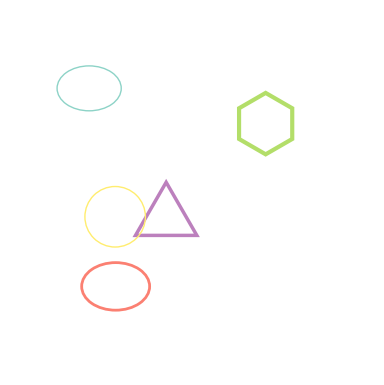[{"shape": "oval", "thickness": 1, "radius": 0.42, "center": [0.232, 0.771]}, {"shape": "oval", "thickness": 2, "radius": 0.44, "center": [0.3, 0.256]}, {"shape": "hexagon", "thickness": 3, "radius": 0.4, "center": [0.69, 0.679]}, {"shape": "triangle", "thickness": 2.5, "radius": 0.46, "center": [0.432, 0.435]}, {"shape": "circle", "thickness": 1, "radius": 0.39, "center": [0.299, 0.437]}]